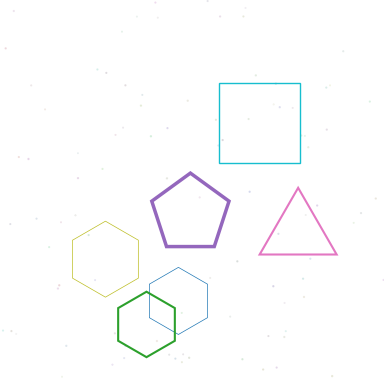[{"shape": "hexagon", "thickness": 0.5, "radius": 0.44, "center": [0.463, 0.218]}, {"shape": "hexagon", "thickness": 1.5, "radius": 0.42, "center": [0.381, 0.157]}, {"shape": "pentagon", "thickness": 2.5, "radius": 0.53, "center": [0.495, 0.445]}, {"shape": "triangle", "thickness": 1.5, "radius": 0.58, "center": [0.774, 0.397]}, {"shape": "hexagon", "thickness": 0.5, "radius": 0.49, "center": [0.274, 0.327]}, {"shape": "square", "thickness": 1, "radius": 0.52, "center": [0.674, 0.681]}]